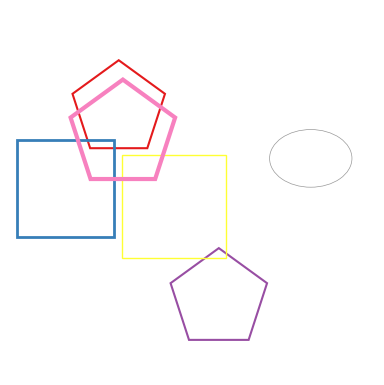[{"shape": "pentagon", "thickness": 1.5, "radius": 0.63, "center": [0.308, 0.717]}, {"shape": "square", "thickness": 2, "radius": 0.63, "center": [0.17, 0.51]}, {"shape": "pentagon", "thickness": 1.5, "radius": 0.66, "center": [0.568, 0.224]}, {"shape": "square", "thickness": 1, "radius": 0.67, "center": [0.452, 0.464]}, {"shape": "pentagon", "thickness": 3, "radius": 0.71, "center": [0.319, 0.651]}, {"shape": "oval", "thickness": 0.5, "radius": 0.53, "center": [0.807, 0.589]}]